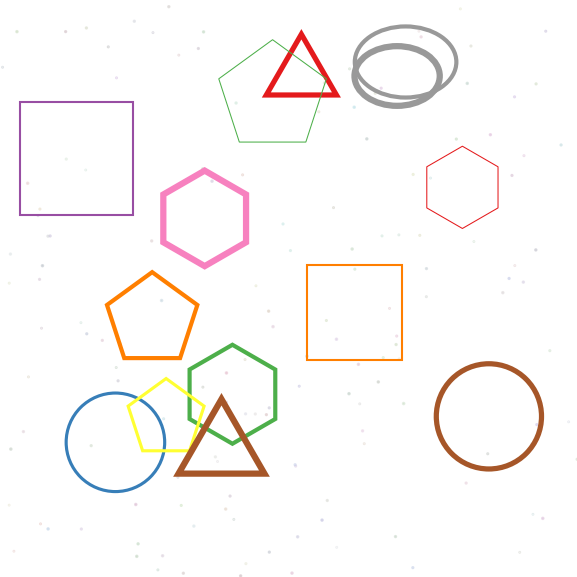[{"shape": "triangle", "thickness": 2.5, "radius": 0.35, "center": [0.522, 0.87]}, {"shape": "hexagon", "thickness": 0.5, "radius": 0.36, "center": [0.801, 0.675]}, {"shape": "circle", "thickness": 1.5, "radius": 0.43, "center": [0.2, 0.233]}, {"shape": "hexagon", "thickness": 2, "radius": 0.43, "center": [0.402, 0.316]}, {"shape": "pentagon", "thickness": 0.5, "radius": 0.49, "center": [0.472, 0.832]}, {"shape": "square", "thickness": 1, "radius": 0.49, "center": [0.133, 0.725]}, {"shape": "pentagon", "thickness": 2, "radius": 0.41, "center": [0.263, 0.446]}, {"shape": "square", "thickness": 1, "radius": 0.41, "center": [0.613, 0.458]}, {"shape": "pentagon", "thickness": 1.5, "radius": 0.35, "center": [0.288, 0.275]}, {"shape": "circle", "thickness": 2.5, "radius": 0.46, "center": [0.847, 0.278]}, {"shape": "triangle", "thickness": 3, "radius": 0.43, "center": [0.384, 0.222]}, {"shape": "hexagon", "thickness": 3, "radius": 0.41, "center": [0.354, 0.621]}, {"shape": "oval", "thickness": 3, "radius": 0.37, "center": [0.688, 0.868]}, {"shape": "oval", "thickness": 2, "radius": 0.44, "center": [0.702, 0.892]}]